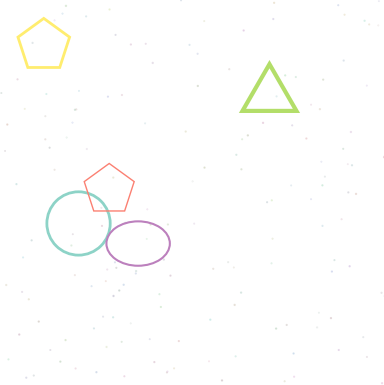[{"shape": "circle", "thickness": 2, "radius": 0.41, "center": [0.204, 0.42]}, {"shape": "pentagon", "thickness": 1, "radius": 0.34, "center": [0.284, 0.507]}, {"shape": "triangle", "thickness": 3, "radius": 0.4, "center": [0.7, 0.752]}, {"shape": "oval", "thickness": 1.5, "radius": 0.41, "center": [0.359, 0.367]}, {"shape": "pentagon", "thickness": 2, "radius": 0.35, "center": [0.114, 0.882]}]